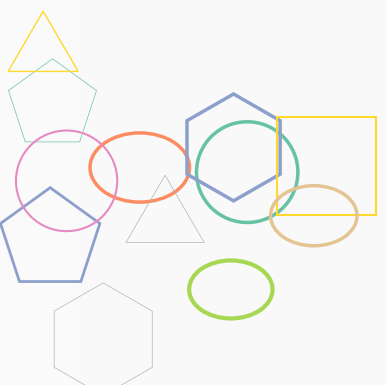[{"shape": "pentagon", "thickness": 0.5, "radius": 0.6, "center": [0.135, 0.728]}, {"shape": "circle", "thickness": 2.5, "radius": 0.65, "center": [0.638, 0.553]}, {"shape": "oval", "thickness": 2.5, "radius": 0.64, "center": [0.361, 0.565]}, {"shape": "pentagon", "thickness": 2, "radius": 0.67, "center": [0.129, 0.378]}, {"shape": "hexagon", "thickness": 2.5, "radius": 0.69, "center": [0.603, 0.617]}, {"shape": "circle", "thickness": 1.5, "radius": 0.65, "center": [0.172, 0.53]}, {"shape": "oval", "thickness": 3, "radius": 0.54, "center": [0.596, 0.248]}, {"shape": "triangle", "thickness": 1, "radius": 0.52, "center": [0.111, 0.867]}, {"shape": "square", "thickness": 1.5, "radius": 0.64, "center": [0.841, 0.568]}, {"shape": "oval", "thickness": 2.5, "radius": 0.56, "center": [0.81, 0.44]}, {"shape": "hexagon", "thickness": 0.5, "radius": 0.73, "center": [0.266, 0.119]}, {"shape": "triangle", "thickness": 0.5, "radius": 0.58, "center": [0.426, 0.428]}]